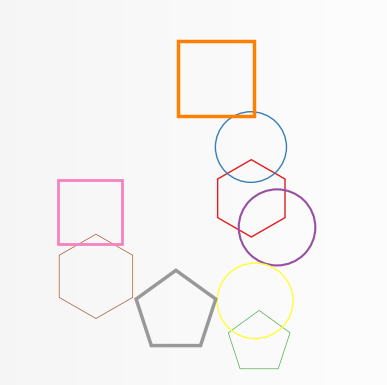[{"shape": "hexagon", "thickness": 1, "radius": 0.5, "center": [0.649, 0.485]}, {"shape": "circle", "thickness": 1, "radius": 0.46, "center": [0.648, 0.618]}, {"shape": "pentagon", "thickness": 0.5, "radius": 0.42, "center": [0.669, 0.11]}, {"shape": "circle", "thickness": 1.5, "radius": 0.49, "center": [0.715, 0.409]}, {"shape": "square", "thickness": 2.5, "radius": 0.49, "center": [0.557, 0.797]}, {"shape": "circle", "thickness": 1, "radius": 0.49, "center": [0.658, 0.219]}, {"shape": "hexagon", "thickness": 0.5, "radius": 0.55, "center": [0.248, 0.282]}, {"shape": "square", "thickness": 2, "radius": 0.41, "center": [0.232, 0.449]}, {"shape": "pentagon", "thickness": 2.5, "radius": 0.54, "center": [0.454, 0.19]}]